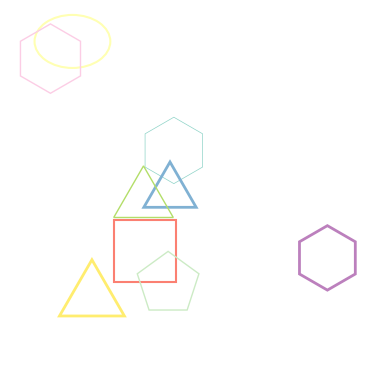[{"shape": "hexagon", "thickness": 0.5, "radius": 0.43, "center": [0.452, 0.609]}, {"shape": "oval", "thickness": 1.5, "radius": 0.49, "center": [0.188, 0.892]}, {"shape": "square", "thickness": 1.5, "radius": 0.4, "center": [0.376, 0.348]}, {"shape": "triangle", "thickness": 2, "radius": 0.39, "center": [0.442, 0.501]}, {"shape": "triangle", "thickness": 1, "radius": 0.45, "center": [0.373, 0.48]}, {"shape": "hexagon", "thickness": 1, "radius": 0.45, "center": [0.131, 0.848]}, {"shape": "hexagon", "thickness": 2, "radius": 0.42, "center": [0.85, 0.33]}, {"shape": "pentagon", "thickness": 1, "radius": 0.42, "center": [0.437, 0.263]}, {"shape": "triangle", "thickness": 2, "radius": 0.49, "center": [0.239, 0.228]}]